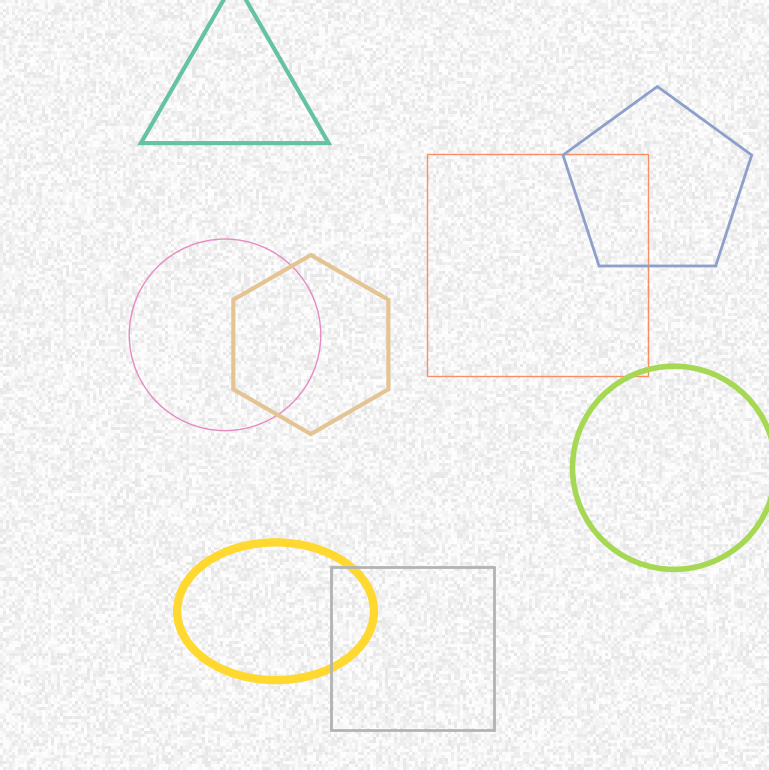[{"shape": "triangle", "thickness": 1.5, "radius": 0.7, "center": [0.305, 0.885]}, {"shape": "square", "thickness": 0.5, "radius": 0.72, "center": [0.698, 0.655]}, {"shape": "pentagon", "thickness": 1, "radius": 0.64, "center": [0.854, 0.759]}, {"shape": "circle", "thickness": 0.5, "radius": 0.62, "center": [0.292, 0.565]}, {"shape": "circle", "thickness": 2, "radius": 0.66, "center": [0.875, 0.392]}, {"shape": "oval", "thickness": 3, "radius": 0.64, "center": [0.358, 0.206]}, {"shape": "hexagon", "thickness": 1.5, "radius": 0.58, "center": [0.404, 0.553]}, {"shape": "square", "thickness": 1, "radius": 0.53, "center": [0.536, 0.158]}]